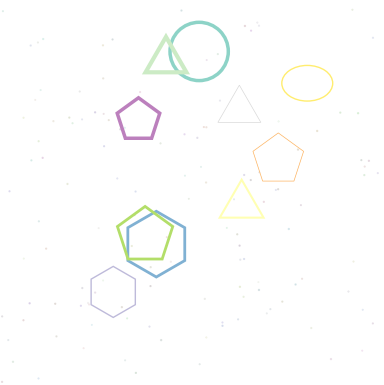[{"shape": "circle", "thickness": 2.5, "radius": 0.38, "center": [0.517, 0.866]}, {"shape": "triangle", "thickness": 1.5, "radius": 0.33, "center": [0.628, 0.468]}, {"shape": "hexagon", "thickness": 1, "radius": 0.33, "center": [0.294, 0.242]}, {"shape": "hexagon", "thickness": 2, "radius": 0.43, "center": [0.406, 0.366]}, {"shape": "pentagon", "thickness": 0.5, "radius": 0.35, "center": [0.723, 0.586]}, {"shape": "pentagon", "thickness": 2, "radius": 0.38, "center": [0.377, 0.388]}, {"shape": "triangle", "thickness": 0.5, "radius": 0.32, "center": [0.622, 0.714]}, {"shape": "pentagon", "thickness": 2.5, "radius": 0.29, "center": [0.36, 0.688]}, {"shape": "triangle", "thickness": 3, "radius": 0.31, "center": [0.431, 0.843]}, {"shape": "oval", "thickness": 1, "radius": 0.33, "center": [0.798, 0.784]}]